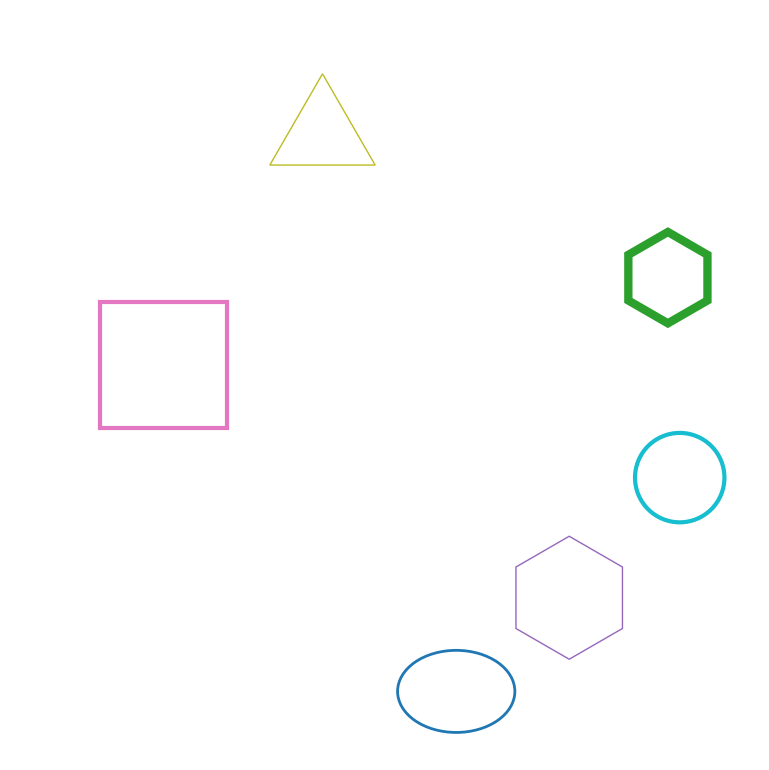[{"shape": "oval", "thickness": 1, "radius": 0.38, "center": [0.592, 0.102]}, {"shape": "hexagon", "thickness": 3, "radius": 0.3, "center": [0.867, 0.639]}, {"shape": "hexagon", "thickness": 0.5, "radius": 0.4, "center": [0.739, 0.224]}, {"shape": "square", "thickness": 1.5, "radius": 0.41, "center": [0.212, 0.526]}, {"shape": "triangle", "thickness": 0.5, "radius": 0.39, "center": [0.419, 0.825]}, {"shape": "circle", "thickness": 1.5, "radius": 0.29, "center": [0.883, 0.38]}]